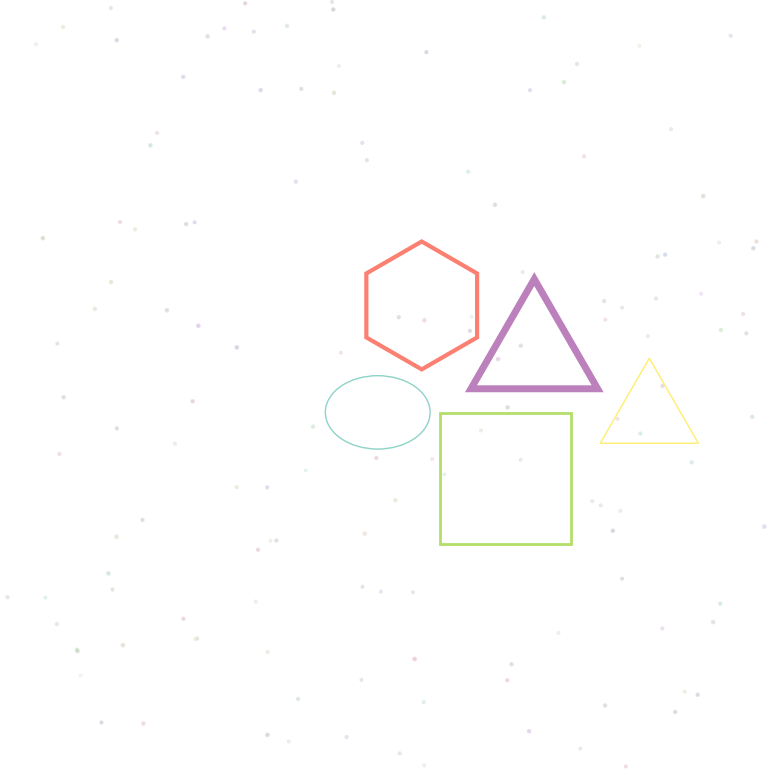[{"shape": "oval", "thickness": 0.5, "radius": 0.34, "center": [0.491, 0.464]}, {"shape": "hexagon", "thickness": 1.5, "radius": 0.42, "center": [0.548, 0.603]}, {"shape": "square", "thickness": 1, "radius": 0.43, "center": [0.656, 0.379]}, {"shape": "triangle", "thickness": 2.5, "radius": 0.47, "center": [0.694, 0.543]}, {"shape": "triangle", "thickness": 0.5, "radius": 0.37, "center": [0.843, 0.461]}]